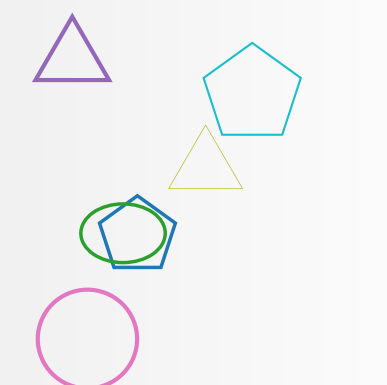[{"shape": "pentagon", "thickness": 2.5, "radius": 0.51, "center": [0.355, 0.389]}, {"shape": "oval", "thickness": 2.5, "radius": 0.54, "center": [0.318, 0.394]}, {"shape": "triangle", "thickness": 3, "radius": 0.55, "center": [0.186, 0.847]}, {"shape": "circle", "thickness": 3, "radius": 0.64, "center": [0.226, 0.119]}, {"shape": "triangle", "thickness": 0.5, "radius": 0.55, "center": [0.531, 0.565]}, {"shape": "pentagon", "thickness": 1.5, "radius": 0.66, "center": [0.651, 0.757]}]